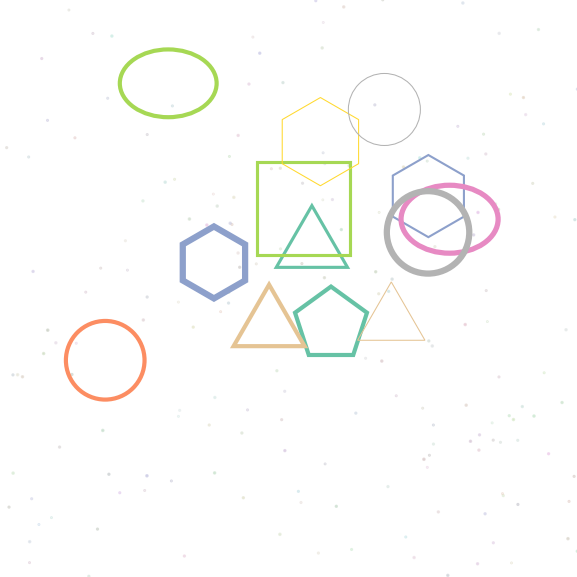[{"shape": "triangle", "thickness": 1.5, "radius": 0.36, "center": [0.54, 0.572]}, {"shape": "pentagon", "thickness": 2, "radius": 0.33, "center": [0.573, 0.437]}, {"shape": "circle", "thickness": 2, "radius": 0.34, "center": [0.182, 0.375]}, {"shape": "hexagon", "thickness": 1, "radius": 0.36, "center": [0.742, 0.66]}, {"shape": "hexagon", "thickness": 3, "radius": 0.31, "center": [0.37, 0.545]}, {"shape": "oval", "thickness": 2.5, "radius": 0.42, "center": [0.778, 0.62]}, {"shape": "oval", "thickness": 2, "radius": 0.42, "center": [0.291, 0.855]}, {"shape": "square", "thickness": 1.5, "radius": 0.4, "center": [0.525, 0.638]}, {"shape": "hexagon", "thickness": 0.5, "radius": 0.38, "center": [0.555, 0.754]}, {"shape": "triangle", "thickness": 2, "radius": 0.35, "center": [0.466, 0.435]}, {"shape": "triangle", "thickness": 0.5, "radius": 0.34, "center": [0.678, 0.444]}, {"shape": "circle", "thickness": 3, "radius": 0.36, "center": [0.741, 0.597]}, {"shape": "circle", "thickness": 0.5, "radius": 0.31, "center": [0.666, 0.81]}]